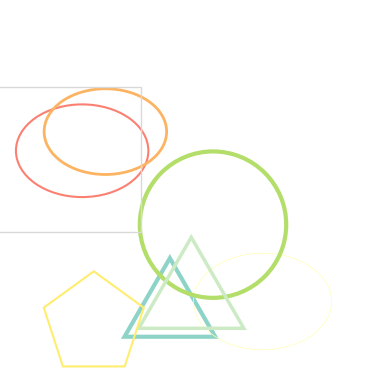[{"shape": "triangle", "thickness": 3, "radius": 0.68, "center": [0.441, 0.193]}, {"shape": "oval", "thickness": 0.5, "radius": 0.9, "center": [0.682, 0.217]}, {"shape": "oval", "thickness": 1.5, "radius": 0.86, "center": [0.213, 0.608]}, {"shape": "oval", "thickness": 2, "radius": 0.8, "center": [0.274, 0.658]}, {"shape": "circle", "thickness": 3, "radius": 0.95, "center": [0.553, 0.417]}, {"shape": "square", "thickness": 1, "radius": 0.94, "center": [0.177, 0.585]}, {"shape": "triangle", "thickness": 2.5, "radius": 0.79, "center": [0.497, 0.226]}, {"shape": "pentagon", "thickness": 1.5, "radius": 0.68, "center": [0.244, 0.159]}]